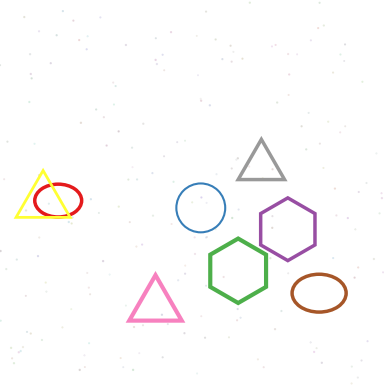[{"shape": "oval", "thickness": 2.5, "radius": 0.3, "center": [0.151, 0.479]}, {"shape": "circle", "thickness": 1.5, "radius": 0.32, "center": [0.522, 0.46]}, {"shape": "hexagon", "thickness": 3, "radius": 0.42, "center": [0.619, 0.297]}, {"shape": "hexagon", "thickness": 2.5, "radius": 0.41, "center": [0.748, 0.405]}, {"shape": "triangle", "thickness": 2, "radius": 0.41, "center": [0.112, 0.476]}, {"shape": "oval", "thickness": 2.5, "radius": 0.35, "center": [0.829, 0.239]}, {"shape": "triangle", "thickness": 3, "radius": 0.39, "center": [0.404, 0.207]}, {"shape": "triangle", "thickness": 2.5, "radius": 0.35, "center": [0.679, 0.568]}]